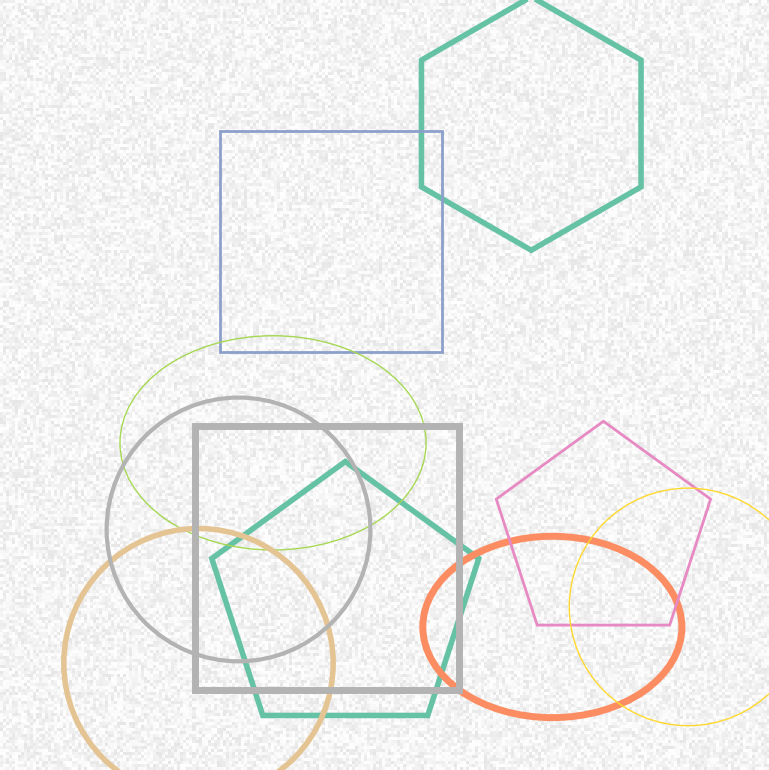[{"shape": "pentagon", "thickness": 2, "radius": 0.91, "center": [0.448, 0.218]}, {"shape": "hexagon", "thickness": 2, "radius": 0.82, "center": [0.69, 0.84]}, {"shape": "oval", "thickness": 2.5, "radius": 0.84, "center": [0.717, 0.186]}, {"shape": "square", "thickness": 1, "radius": 0.72, "center": [0.43, 0.687]}, {"shape": "pentagon", "thickness": 1, "radius": 0.73, "center": [0.784, 0.307]}, {"shape": "oval", "thickness": 0.5, "radius": 0.99, "center": [0.355, 0.425]}, {"shape": "circle", "thickness": 0.5, "radius": 0.77, "center": [0.894, 0.212]}, {"shape": "circle", "thickness": 2, "radius": 0.87, "center": [0.258, 0.139]}, {"shape": "square", "thickness": 2.5, "radius": 0.86, "center": [0.425, 0.275]}, {"shape": "circle", "thickness": 1.5, "radius": 0.86, "center": [0.31, 0.312]}]